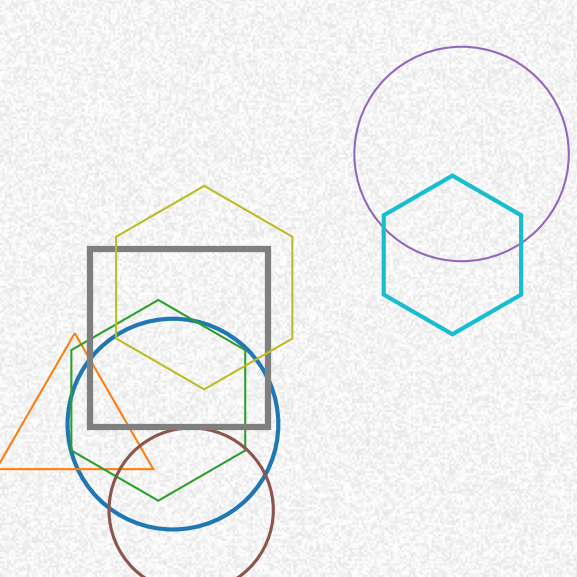[{"shape": "circle", "thickness": 2, "radius": 0.91, "center": [0.299, 0.265]}, {"shape": "triangle", "thickness": 1, "radius": 0.78, "center": [0.129, 0.265]}, {"shape": "hexagon", "thickness": 1, "radius": 0.87, "center": [0.274, 0.306]}, {"shape": "circle", "thickness": 1, "radius": 0.93, "center": [0.799, 0.733]}, {"shape": "circle", "thickness": 1.5, "radius": 0.71, "center": [0.331, 0.116]}, {"shape": "square", "thickness": 3, "radius": 0.77, "center": [0.311, 0.414]}, {"shape": "hexagon", "thickness": 1, "radius": 0.88, "center": [0.354, 0.501]}, {"shape": "hexagon", "thickness": 2, "radius": 0.69, "center": [0.783, 0.558]}]